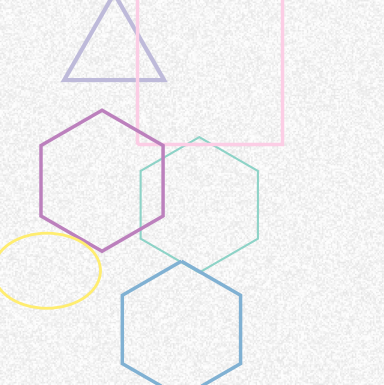[{"shape": "hexagon", "thickness": 1.5, "radius": 0.88, "center": [0.518, 0.468]}, {"shape": "triangle", "thickness": 3, "radius": 0.75, "center": [0.297, 0.867]}, {"shape": "hexagon", "thickness": 2.5, "radius": 0.89, "center": [0.471, 0.144]}, {"shape": "square", "thickness": 2.5, "radius": 0.94, "center": [0.544, 0.816]}, {"shape": "hexagon", "thickness": 2.5, "radius": 0.92, "center": [0.265, 0.531]}, {"shape": "oval", "thickness": 2, "radius": 0.7, "center": [0.122, 0.297]}]